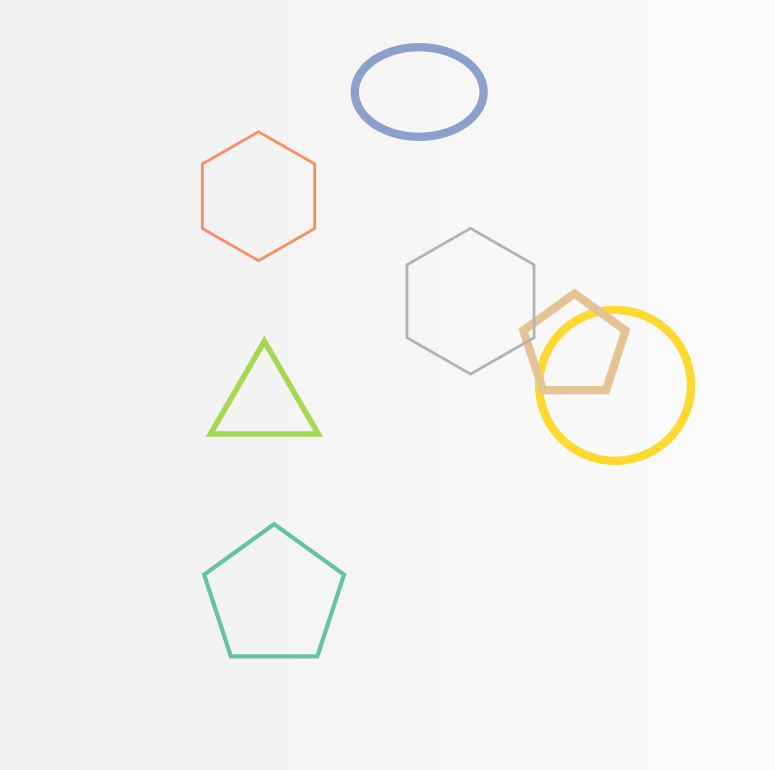[{"shape": "pentagon", "thickness": 1.5, "radius": 0.47, "center": [0.354, 0.224]}, {"shape": "hexagon", "thickness": 1, "radius": 0.42, "center": [0.334, 0.745]}, {"shape": "oval", "thickness": 3, "radius": 0.42, "center": [0.541, 0.881]}, {"shape": "triangle", "thickness": 2, "radius": 0.4, "center": [0.341, 0.477]}, {"shape": "circle", "thickness": 3, "radius": 0.49, "center": [0.794, 0.5]}, {"shape": "pentagon", "thickness": 3, "radius": 0.35, "center": [0.741, 0.549]}, {"shape": "hexagon", "thickness": 1, "radius": 0.47, "center": [0.607, 0.609]}]